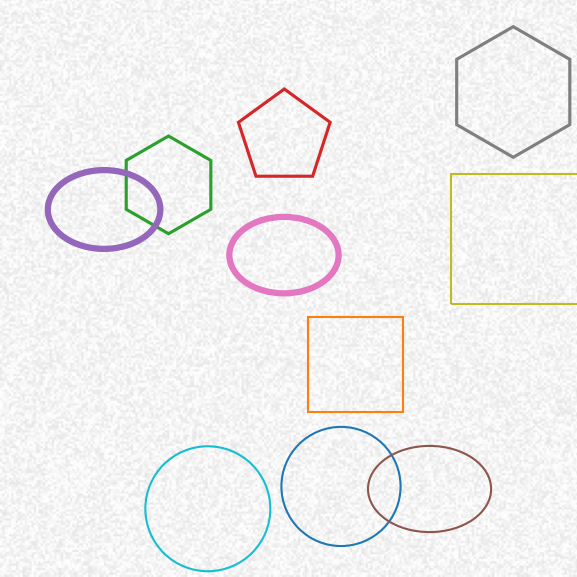[{"shape": "circle", "thickness": 1, "radius": 0.52, "center": [0.59, 0.157]}, {"shape": "square", "thickness": 1, "radius": 0.41, "center": [0.615, 0.368]}, {"shape": "hexagon", "thickness": 1.5, "radius": 0.42, "center": [0.292, 0.679]}, {"shape": "pentagon", "thickness": 1.5, "radius": 0.42, "center": [0.492, 0.762]}, {"shape": "oval", "thickness": 3, "radius": 0.49, "center": [0.18, 0.636]}, {"shape": "oval", "thickness": 1, "radius": 0.53, "center": [0.744, 0.152]}, {"shape": "oval", "thickness": 3, "radius": 0.47, "center": [0.492, 0.557]}, {"shape": "hexagon", "thickness": 1.5, "radius": 0.57, "center": [0.889, 0.84]}, {"shape": "square", "thickness": 1, "radius": 0.56, "center": [0.894, 0.586]}, {"shape": "circle", "thickness": 1, "radius": 0.54, "center": [0.36, 0.118]}]